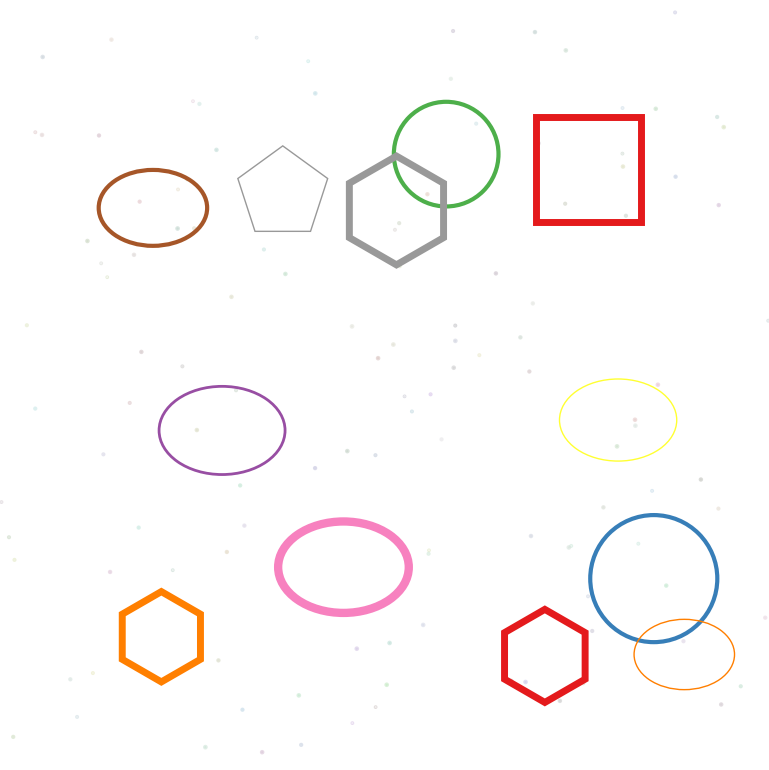[{"shape": "hexagon", "thickness": 2.5, "radius": 0.3, "center": [0.708, 0.148]}, {"shape": "square", "thickness": 2.5, "radius": 0.34, "center": [0.764, 0.78]}, {"shape": "circle", "thickness": 1.5, "radius": 0.41, "center": [0.849, 0.249]}, {"shape": "circle", "thickness": 1.5, "radius": 0.34, "center": [0.579, 0.8]}, {"shape": "oval", "thickness": 1, "radius": 0.41, "center": [0.288, 0.441]}, {"shape": "hexagon", "thickness": 2.5, "radius": 0.29, "center": [0.21, 0.173]}, {"shape": "oval", "thickness": 0.5, "radius": 0.33, "center": [0.889, 0.15]}, {"shape": "oval", "thickness": 0.5, "radius": 0.38, "center": [0.803, 0.455]}, {"shape": "oval", "thickness": 1.5, "radius": 0.35, "center": [0.199, 0.73]}, {"shape": "oval", "thickness": 3, "radius": 0.42, "center": [0.446, 0.263]}, {"shape": "pentagon", "thickness": 0.5, "radius": 0.31, "center": [0.367, 0.749]}, {"shape": "hexagon", "thickness": 2.5, "radius": 0.35, "center": [0.515, 0.727]}]